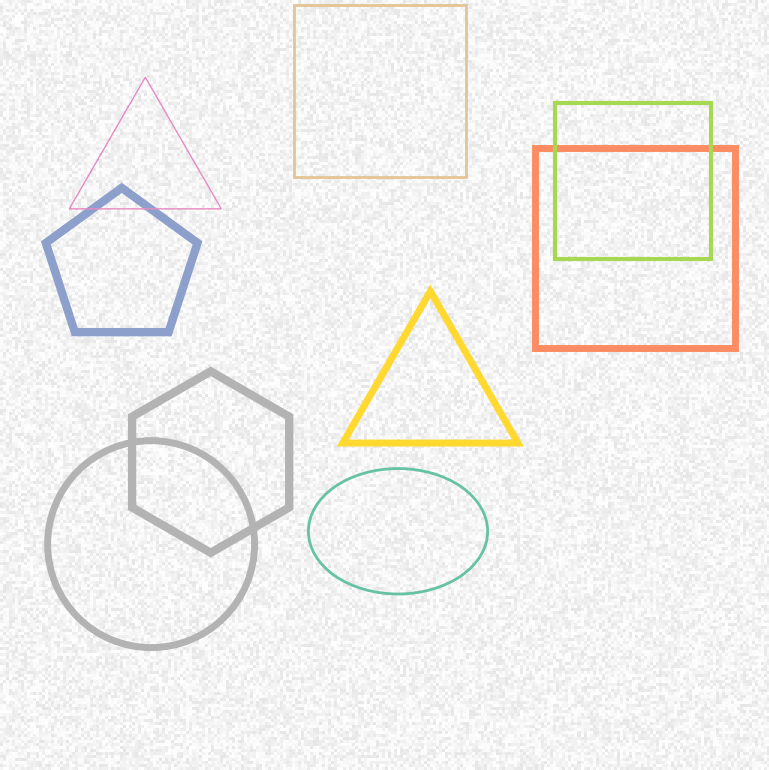[{"shape": "oval", "thickness": 1, "radius": 0.58, "center": [0.517, 0.31]}, {"shape": "square", "thickness": 2.5, "radius": 0.65, "center": [0.824, 0.678]}, {"shape": "pentagon", "thickness": 3, "radius": 0.52, "center": [0.158, 0.652]}, {"shape": "triangle", "thickness": 0.5, "radius": 0.57, "center": [0.189, 0.786]}, {"shape": "square", "thickness": 1.5, "radius": 0.51, "center": [0.822, 0.765]}, {"shape": "triangle", "thickness": 2.5, "radius": 0.66, "center": [0.559, 0.49]}, {"shape": "square", "thickness": 1, "radius": 0.56, "center": [0.493, 0.882]}, {"shape": "hexagon", "thickness": 3, "radius": 0.59, "center": [0.274, 0.4]}, {"shape": "circle", "thickness": 2.5, "radius": 0.67, "center": [0.196, 0.293]}]